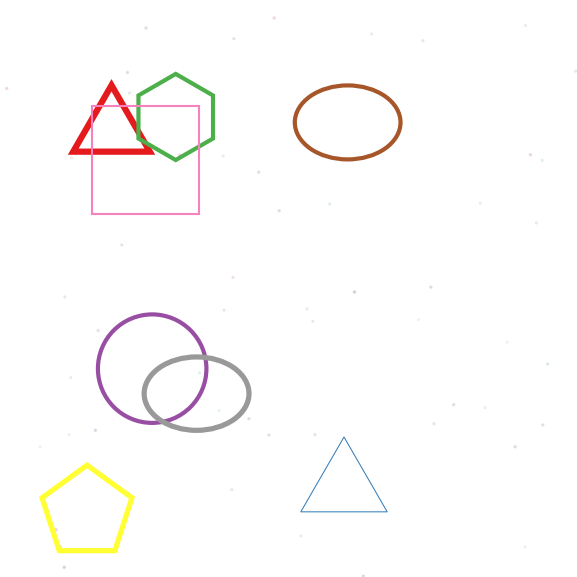[{"shape": "triangle", "thickness": 3, "radius": 0.38, "center": [0.193, 0.775]}, {"shape": "triangle", "thickness": 0.5, "radius": 0.43, "center": [0.596, 0.156]}, {"shape": "hexagon", "thickness": 2, "radius": 0.37, "center": [0.304, 0.797]}, {"shape": "circle", "thickness": 2, "radius": 0.47, "center": [0.263, 0.361]}, {"shape": "pentagon", "thickness": 2.5, "radius": 0.41, "center": [0.151, 0.112]}, {"shape": "oval", "thickness": 2, "radius": 0.46, "center": [0.602, 0.787]}, {"shape": "square", "thickness": 1, "radius": 0.47, "center": [0.252, 0.722]}, {"shape": "oval", "thickness": 2.5, "radius": 0.45, "center": [0.34, 0.318]}]